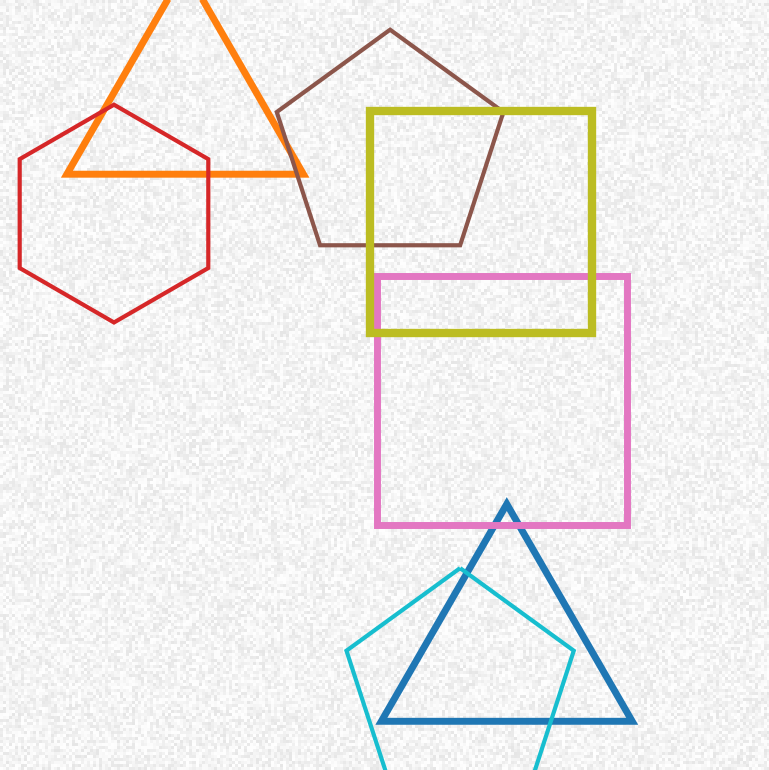[{"shape": "triangle", "thickness": 2.5, "radius": 0.94, "center": [0.658, 0.157]}, {"shape": "triangle", "thickness": 2.5, "radius": 0.89, "center": [0.24, 0.862]}, {"shape": "hexagon", "thickness": 1.5, "radius": 0.71, "center": [0.148, 0.723]}, {"shape": "pentagon", "thickness": 1.5, "radius": 0.77, "center": [0.507, 0.807]}, {"shape": "square", "thickness": 2.5, "radius": 0.81, "center": [0.652, 0.48]}, {"shape": "square", "thickness": 3, "radius": 0.72, "center": [0.625, 0.712]}, {"shape": "pentagon", "thickness": 1.5, "radius": 0.78, "center": [0.598, 0.107]}]